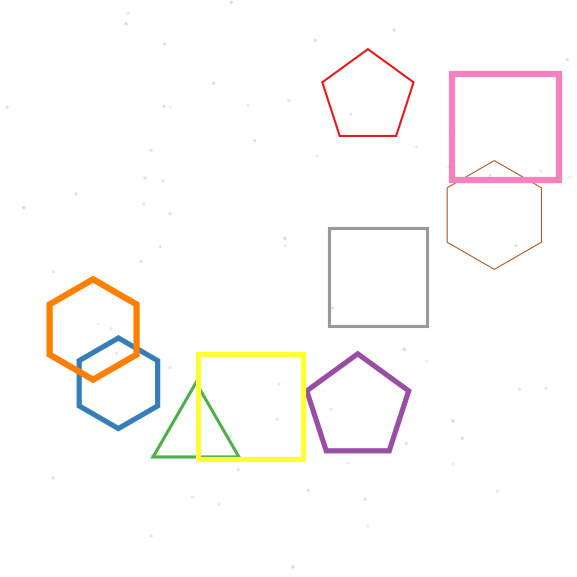[{"shape": "pentagon", "thickness": 1, "radius": 0.42, "center": [0.637, 0.831]}, {"shape": "hexagon", "thickness": 2.5, "radius": 0.39, "center": [0.205, 0.335]}, {"shape": "triangle", "thickness": 1.5, "radius": 0.43, "center": [0.339, 0.251]}, {"shape": "pentagon", "thickness": 2.5, "radius": 0.46, "center": [0.619, 0.294]}, {"shape": "hexagon", "thickness": 3, "radius": 0.43, "center": [0.161, 0.429]}, {"shape": "square", "thickness": 2.5, "radius": 0.46, "center": [0.434, 0.295]}, {"shape": "hexagon", "thickness": 0.5, "radius": 0.47, "center": [0.856, 0.627]}, {"shape": "square", "thickness": 3, "radius": 0.46, "center": [0.875, 0.779]}, {"shape": "square", "thickness": 1.5, "radius": 0.42, "center": [0.654, 0.519]}]